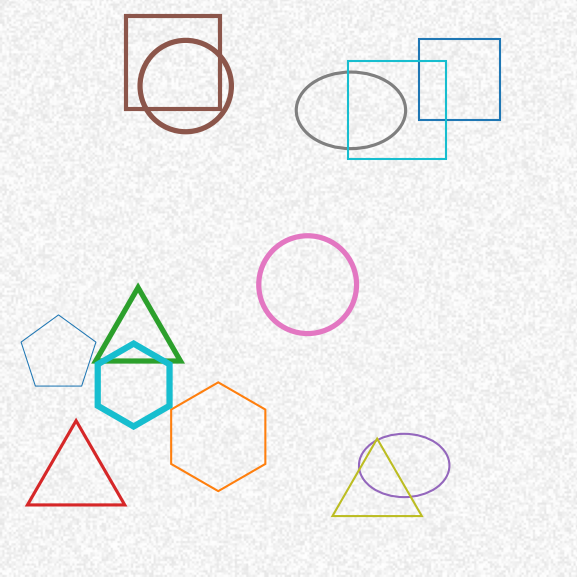[{"shape": "pentagon", "thickness": 0.5, "radius": 0.34, "center": [0.101, 0.386]}, {"shape": "square", "thickness": 1, "radius": 0.35, "center": [0.796, 0.861]}, {"shape": "hexagon", "thickness": 1, "radius": 0.47, "center": [0.378, 0.243]}, {"shape": "triangle", "thickness": 2.5, "radius": 0.42, "center": [0.239, 0.416]}, {"shape": "triangle", "thickness": 1.5, "radius": 0.49, "center": [0.132, 0.173]}, {"shape": "oval", "thickness": 1, "radius": 0.39, "center": [0.7, 0.193]}, {"shape": "circle", "thickness": 2.5, "radius": 0.4, "center": [0.322, 0.85]}, {"shape": "square", "thickness": 2, "radius": 0.4, "center": [0.3, 0.891]}, {"shape": "circle", "thickness": 2.5, "radius": 0.42, "center": [0.533, 0.506]}, {"shape": "oval", "thickness": 1.5, "radius": 0.47, "center": [0.608, 0.808]}, {"shape": "triangle", "thickness": 1, "radius": 0.45, "center": [0.653, 0.15]}, {"shape": "hexagon", "thickness": 3, "radius": 0.36, "center": [0.231, 0.332]}, {"shape": "square", "thickness": 1, "radius": 0.42, "center": [0.687, 0.809]}]